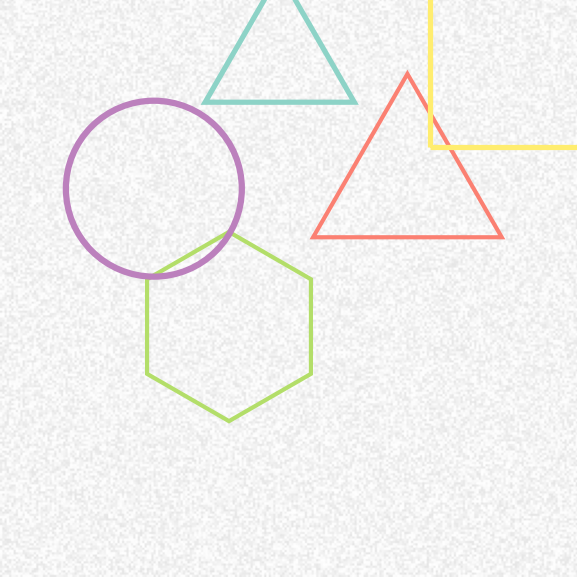[{"shape": "triangle", "thickness": 2.5, "radius": 0.75, "center": [0.484, 0.897]}, {"shape": "triangle", "thickness": 2, "radius": 0.94, "center": [0.706, 0.683]}, {"shape": "hexagon", "thickness": 2, "radius": 0.82, "center": [0.397, 0.434]}, {"shape": "circle", "thickness": 3, "radius": 0.76, "center": [0.266, 0.672]}, {"shape": "square", "thickness": 2.5, "radius": 0.76, "center": [0.897, 0.896]}]